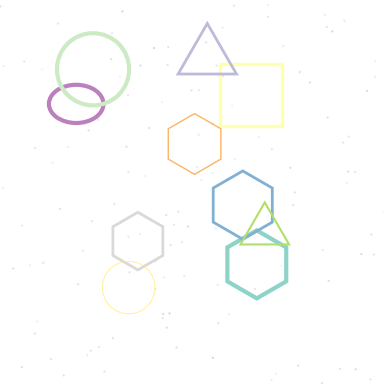[{"shape": "hexagon", "thickness": 3, "radius": 0.44, "center": [0.667, 0.313]}, {"shape": "square", "thickness": 2.5, "radius": 0.4, "center": [0.652, 0.754]}, {"shape": "triangle", "thickness": 2, "radius": 0.44, "center": [0.538, 0.852]}, {"shape": "hexagon", "thickness": 2, "radius": 0.44, "center": [0.631, 0.467]}, {"shape": "hexagon", "thickness": 1, "radius": 0.39, "center": [0.505, 0.626]}, {"shape": "triangle", "thickness": 1.5, "radius": 0.36, "center": [0.688, 0.401]}, {"shape": "hexagon", "thickness": 2, "radius": 0.37, "center": [0.358, 0.374]}, {"shape": "oval", "thickness": 3, "radius": 0.35, "center": [0.198, 0.73]}, {"shape": "circle", "thickness": 3, "radius": 0.47, "center": [0.242, 0.82]}, {"shape": "circle", "thickness": 0.5, "radius": 0.34, "center": [0.334, 0.253]}]